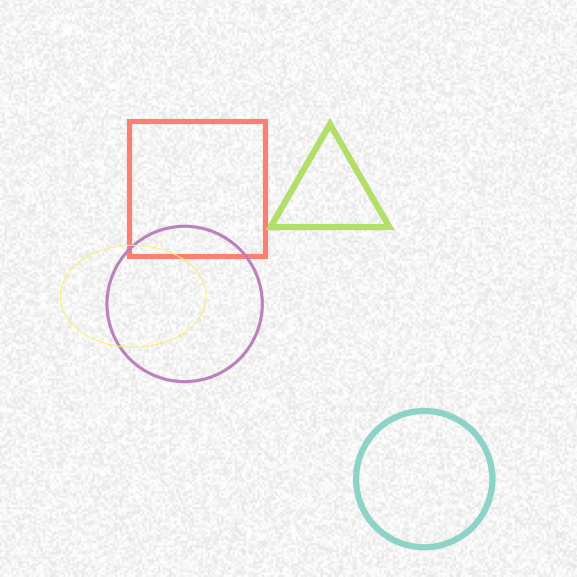[{"shape": "circle", "thickness": 3, "radius": 0.59, "center": [0.735, 0.17]}, {"shape": "square", "thickness": 2.5, "radius": 0.59, "center": [0.341, 0.673]}, {"shape": "triangle", "thickness": 3, "radius": 0.59, "center": [0.571, 0.665]}, {"shape": "circle", "thickness": 1.5, "radius": 0.67, "center": [0.32, 0.473]}, {"shape": "oval", "thickness": 0.5, "radius": 0.63, "center": [0.231, 0.486]}]